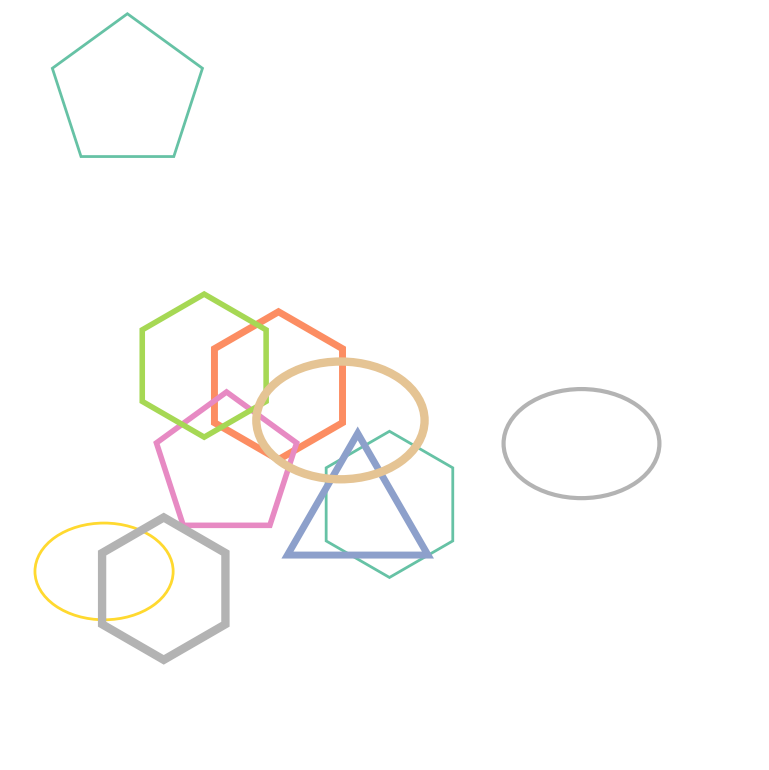[{"shape": "pentagon", "thickness": 1, "radius": 0.51, "center": [0.165, 0.88]}, {"shape": "hexagon", "thickness": 1, "radius": 0.47, "center": [0.506, 0.345]}, {"shape": "hexagon", "thickness": 2.5, "radius": 0.48, "center": [0.362, 0.499]}, {"shape": "triangle", "thickness": 2.5, "radius": 0.53, "center": [0.465, 0.332]}, {"shape": "pentagon", "thickness": 2, "radius": 0.48, "center": [0.294, 0.395]}, {"shape": "hexagon", "thickness": 2, "radius": 0.46, "center": [0.265, 0.525]}, {"shape": "oval", "thickness": 1, "radius": 0.45, "center": [0.135, 0.258]}, {"shape": "oval", "thickness": 3, "radius": 0.55, "center": [0.442, 0.454]}, {"shape": "hexagon", "thickness": 3, "radius": 0.46, "center": [0.213, 0.236]}, {"shape": "oval", "thickness": 1.5, "radius": 0.51, "center": [0.755, 0.424]}]